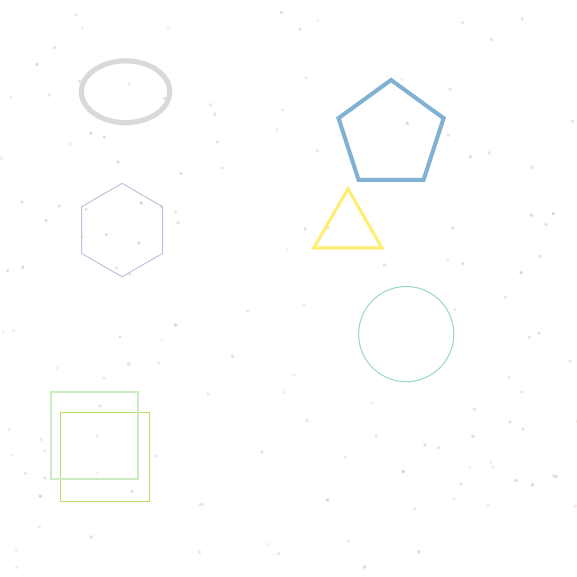[{"shape": "circle", "thickness": 0.5, "radius": 0.41, "center": [0.703, 0.421]}, {"shape": "hexagon", "thickness": 0.5, "radius": 0.4, "center": [0.211, 0.601]}, {"shape": "pentagon", "thickness": 2, "radius": 0.48, "center": [0.677, 0.765]}, {"shape": "square", "thickness": 0.5, "radius": 0.38, "center": [0.181, 0.209]}, {"shape": "oval", "thickness": 2.5, "radius": 0.38, "center": [0.217, 0.84]}, {"shape": "square", "thickness": 1, "radius": 0.38, "center": [0.164, 0.245]}, {"shape": "triangle", "thickness": 1.5, "radius": 0.34, "center": [0.602, 0.604]}]